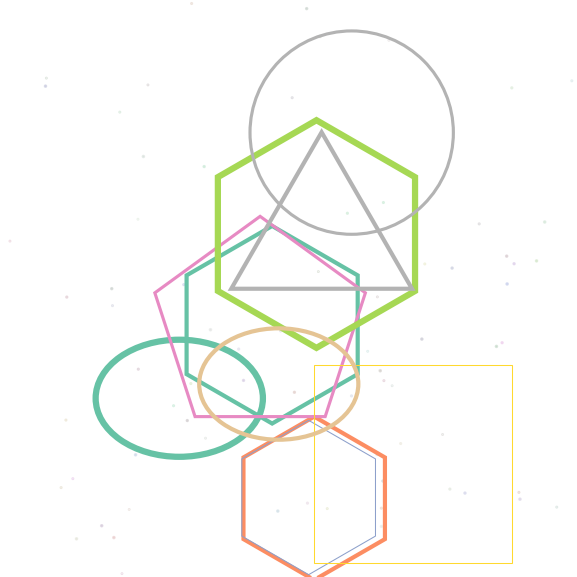[{"shape": "oval", "thickness": 3, "radius": 0.72, "center": [0.31, 0.31]}, {"shape": "hexagon", "thickness": 2, "radius": 0.86, "center": [0.471, 0.437]}, {"shape": "hexagon", "thickness": 2, "radius": 0.71, "center": [0.544, 0.136]}, {"shape": "hexagon", "thickness": 0.5, "radius": 0.67, "center": [0.534, 0.138]}, {"shape": "pentagon", "thickness": 1.5, "radius": 0.96, "center": [0.45, 0.433]}, {"shape": "hexagon", "thickness": 3, "radius": 0.99, "center": [0.548, 0.594]}, {"shape": "square", "thickness": 0.5, "radius": 0.86, "center": [0.715, 0.195]}, {"shape": "oval", "thickness": 2, "radius": 0.69, "center": [0.483, 0.334]}, {"shape": "triangle", "thickness": 2, "radius": 0.9, "center": [0.557, 0.589]}, {"shape": "circle", "thickness": 1.5, "radius": 0.88, "center": [0.609, 0.77]}]